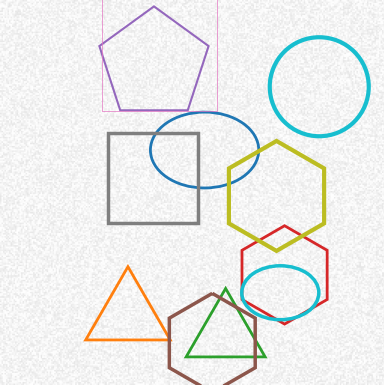[{"shape": "oval", "thickness": 2, "radius": 0.7, "center": [0.531, 0.61]}, {"shape": "triangle", "thickness": 2, "radius": 0.63, "center": [0.332, 0.18]}, {"shape": "triangle", "thickness": 2, "radius": 0.59, "center": [0.586, 0.132]}, {"shape": "hexagon", "thickness": 2, "radius": 0.64, "center": [0.739, 0.286]}, {"shape": "pentagon", "thickness": 1.5, "radius": 0.75, "center": [0.4, 0.834]}, {"shape": "hexagon", "thickness": 2.5, "radius": 0.64, "center": [0.551, 0.109]}, {"shape": "square", "thickness": 0.5, "radius": 0.74, "center": [0.414, 0.859]}, {"shape": "square", "thickness": 2.5, "radius": 0.59, "center": [0.398, 0.538]}, {"shape": "hexagon", "thickness": 3, "radius": 0.71, "center": [0.718, 0.491]}, {"shape": "oval", "thickness": 2.5, "radius": 0.5, "center": [0.728, 0.24]}, {"shape": "circle", "thickness": 3, "radius": 0.64, "center": [0.829, 0.775]}]